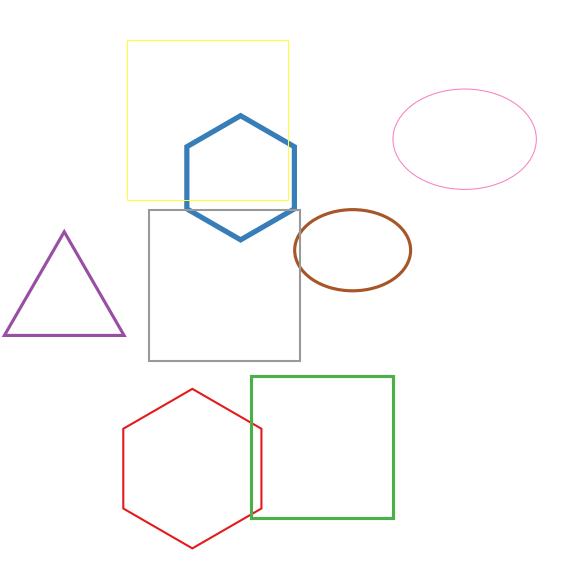[{"shape": "hexagon", "thickness": 1, "radius": 0.69, "center": [0.333, 0.188]}, {"shape": "hexagon", "thickness": 2.5, "radius": 0.54, "center": [0.417, 0.691]}, {"shape": "square", "thickness": 1.5, "radius": 0.61, "center": [0.558, 0.225]}, {"shape": "triangle", "thickness": 1.5, "radius": 0.6, "center": [0.111, 0.478]}, {"shape": "square", "thickness": 0.5, "radius": 0.69, "center": [0.359, 0.792]}, {"shape": "oval", "thickness": 1.5, "radius": 0.5, "center": [0.611, 0.566]}, {"shape": "oval", "thickness": 0.5, "radius": 0.62, "center": [0.805, 0.758]}, {"shape": "square", "thickness": 1, "radius": 0.65, "center": [0.389, 0.505]}]